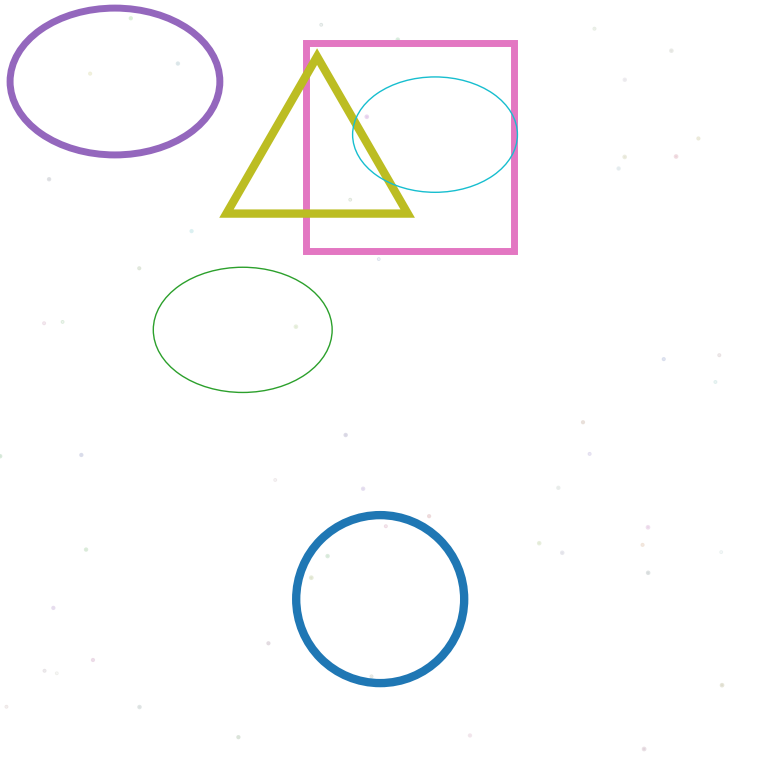[{"shape": "circle", "thickness": 3, "radius": 0.55, "center": [0.494, 0.222]}, {"shape": "oval", "thickness": 0.5, "radius": 0.58, "center": [0.315, 0.572]}, {"shape": "oval", "thickness": 2.5, "radius": 0.68, "center": [0.149, 0.894]}, {"shape": "square", "thickness": 2.5, "radius": 0.68, "center": [0.533, 0.809]}, {"shape": "triangle", "thickness": 3, "radius": 0.68, "center": [0.412, 0.791]}, {"shape": "oval", "thickness": 0.5, "radius": 0.54, "center": [0.565, 0.825]}]